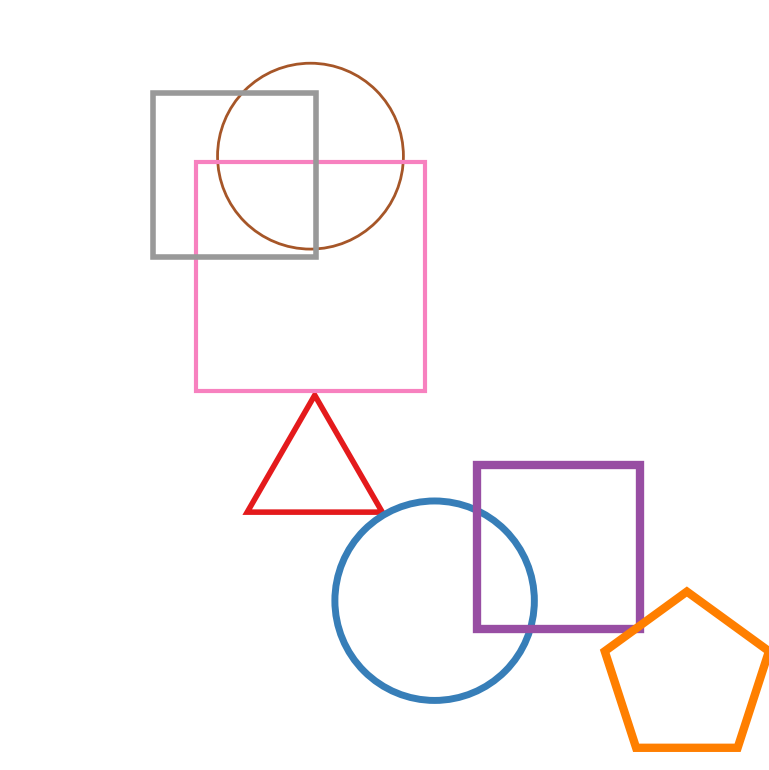[{"shape": "triangle", "thickness": 2, "radius": 0.51, "center": [0.409, 0.386]}, {"shape": "circle", "thickness": 2.5, "radius": 0.65, "center": [0.564, 0.22]}, {"shape": "square", "thickness": 3, "radius": 0.53, "center": [0.725, 0.289]}, {"shape": "pentagon", "thickness": 3, "radius": 0.56, "center": [0.892, 0.12]}, {"shape": "circle", "thickness": 1, "radius": 0.6, "center": [0.403, 0.797]}, {"shape": "square", "thickness": 1.5, "radius": 0.74, "center": [0.404, 0.641]}, {"shape": "square", "thickness": 2, "radius": 0.53, "center": [0.305, 0.773]}]